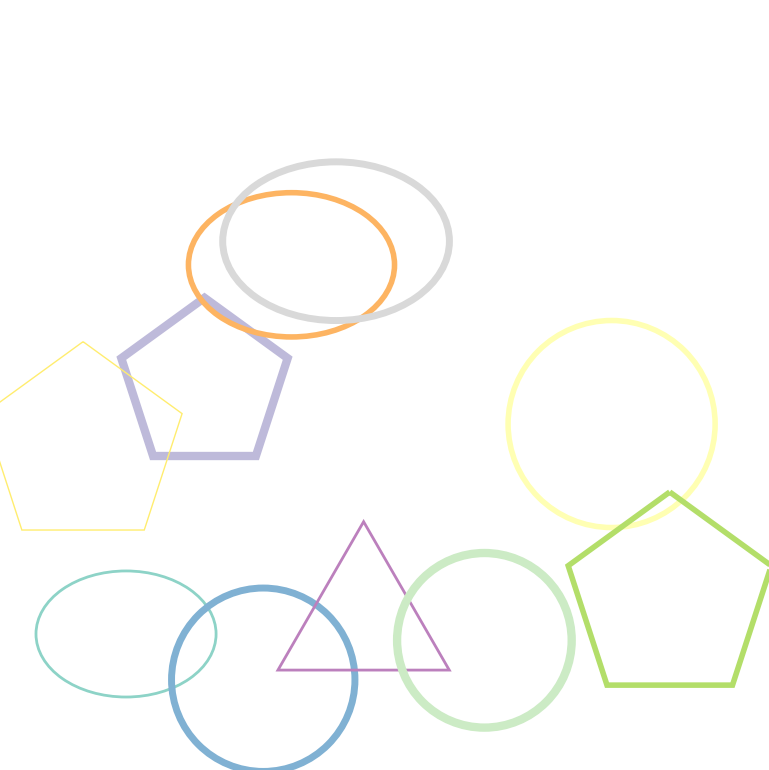[{"shape": "oval", "thickness": 1, "radius": 0.58, "center": [0.164, 0.177]}, {"shape": "circle", "thickness": 2, "radius": 0.67, "center": [0.794, 0.449]}, {"shape": "pentagon", "thickness": 3, "radius": 0.57, "center": [0.266, 0.5]}, {"shape": "circle", "thickness": 2.5, "radius": 0.6, "center": [0.342, 0.117]}, {"shape": "oval", "thickness": 2, "radius": 0.67, "center": [0.379, 0.656]}, {"shape": "pentagon", "thickness": 2, "radius": 0.69, "center": [0.87, 0.222]}, {"shape": "oval", "thickness": 2.5, "radius": 0.74, "center": [0.436, 0.687]}, {"shape": "triangle", "thickness": 1, "radius": 0.64, "center": [0.472, 0.194]}, {"shape": "circle", "thickness": 3, "radius": 0.57, "center": [0.629, 0.168]}, {"shape": "pentagon", "thickness": 0.5, "radius": 0.68, "center": [0.108, 0.421]}]